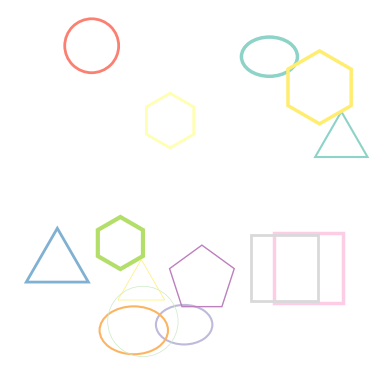[{"shape": "triangle", "thickness": 1.5, "radius": 0.39, "center": [0.887, 0.631]}, {"shape": "oval", "thickness": 2.5, "radius": 0.36, "center": [0.7, 0.853]}, {"shape": "hexagon", "thickness": 2, "radius": 0.35, "center": [0.442, 0.687]}, {"shape": "oval", "thickness": 1.5, "radius": 0.37, "center": [0.478, 0.157]}, {"shape": "circle", "thickness": 2, "radius": 0.35, "center": [0.238, 0.881]}, {"shape": "triangle", "thickness": 2, "radius": 0.47, "center": [0.149, 0.314]}, {"shape": "oval", "thickness": 1.5, "radius": 0.44, "center": [0.347, 0.142]}, {"shape": "hexagon", "thickness": 3, "radius": 0.34, "center": [0.313, 0.369]}, {"shape": "square", "thickness": 2.5, "radius": 0.45, "center": [0.801, 0.304]}, {"shape": "square", "thickness": 2, "radius": 0.43, "center": [0.739, 0.303]}, {"shape": "pentagon", "thickness": 1, "radius": 0.44, "center": [0.524, 0.275]}, {"shape": "circle", "thickness": 0.5, "radius": 0.46, "center": [0.371, 0.165]}, {"shape": "triangle", "thickness": 0.5, "radius": 0.35, "center": [0.367, 0.256]}, {"shape": "hexagon", "thickness": 2.5, "radius": 0.47, "center": [0.83, 0.773]}]